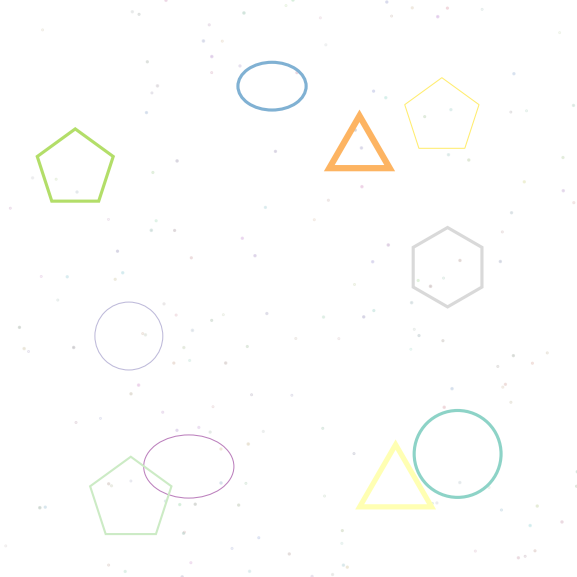[{"shape": "circle", "thickness": 1.5, "radius": 0.38, "center": [0.792, 0.213]}, {"shape": "triangle", "thickness": 2.5, "radius": 0.36, "center": [0.685, 0.157]}, {"shape": "circle", "thickness": 0.5, "radius": 0.29, "center": [0.223, 0.417]}, {"shape": "oval", "thickness": 1.5, "radius": 0.3, "center": [0.471, 0.85]}, {"shape": "triangle", "thickness": 3, "radius": 0.3, "center": [0.622, 0.738]}, {"shape": "pentagon", "thickness": 1.5, "radius": 0.35, "center": [0.13, 0.707]}, {"shape": "hexagon", "thickness": 1.5, "radius": 0.34, "center": [0.775, 0.536]}, {"shape": "oval", "thickness": 0.5, "radius": 0.39, "center": [0.327, 0.191]}, {"shape": "pentagon", "thickness": 1, "radius": 0.37, "center": [0.226, 0.134]}, {"shape": "pentagon", "thickness": 0.5, "radius": 0.34, "center": [0.765, 0.797]}]